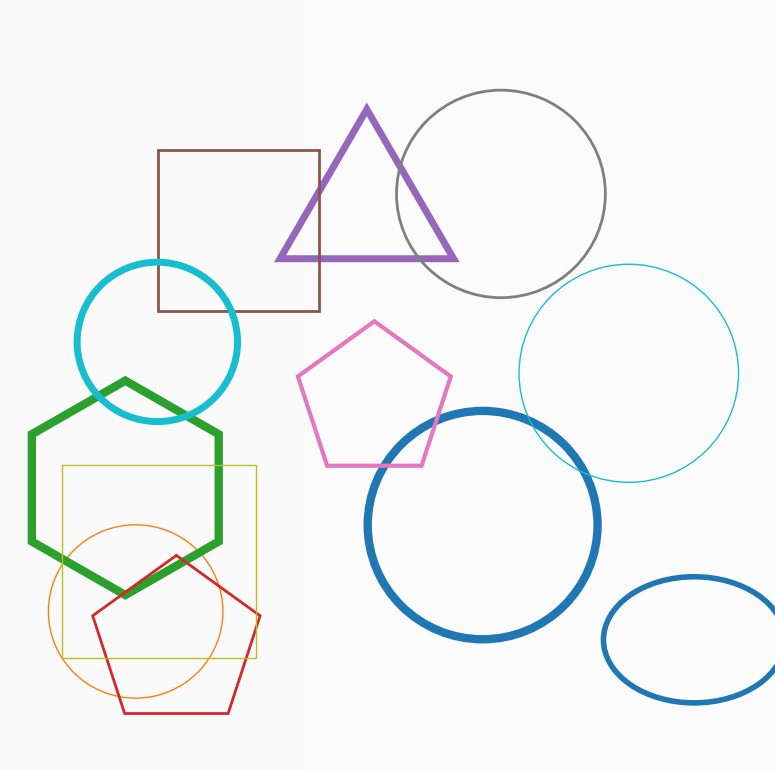[{"shape": "circle", "thickness": 3, "radius": 0.74, "center": [0.623, 0.318]}, {"shape": "oval", "thickness": 2, "radius": 0.58, "center": [0.896, 0.169]}, {"shape": "circle", "thickness": 0.5, "radius": 0.56, "center": [0.175, 0.206]}, {"shape": "hexagon", "thickness": 3, "radius": 0.7, "center": [0.162, 0.366]}, {"shape": "pentagon", "thickness": 1, "radius": 0.57, "center": [0.228, 0.165]}, {"shape": "triangle", "thickness": 2.5, "radius": 0.65, "center": [0.473, 0.729]}, {"shape": "square", "thickness": 1, "radius": 0.52, "center": [0.307, 0.701]}, {"shape": "pentagon", "thickness": 1.5, "radius": 0.52, "center": [0.483, 0.479]}, {"shape": "circle", "thickness": 1, "radius": 0.67, "center": [0.646, 0.748]}, {"shape": "square", "thickness": 0.5, "radius": 0.63, "center": [0.206, 0.271]}, {"shape": "circle", "thickness": 0.5, "radius": 0.71, "center": [0.811, 0.515]}, {"shape": "circle", "thickness": 2.5, "radius": 0.52, "center": [0.203, 0.556]}]